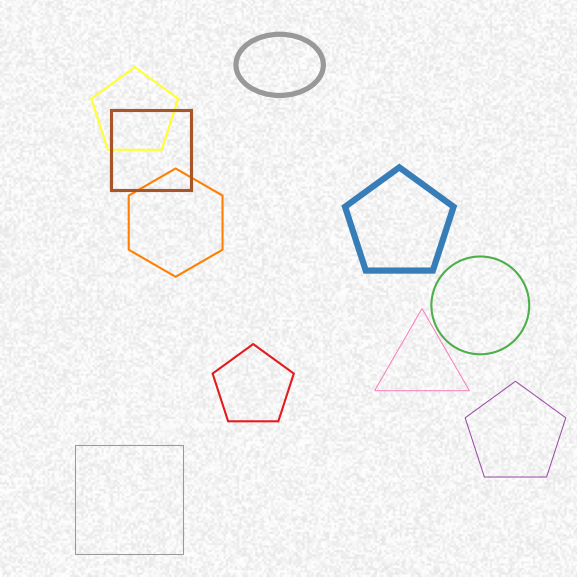[{"shape": "pentagon", "thickness": 1, "radius": 0.37, "center": [0.438, 0.329]}, {"shape": "pentagon", "thickness": 3, "radius": 0.49, "center": [0.691, 0.611]}, {"shape": "circle", "thickness": 1, "radius": 0.42, "center": [0.832, 0.47]}, {"shape": "pentagon", "thickness": 0.5, "radius": 0.46, "center": [0.893, 0.247]}, {"shape": "hexagon", "thickness": 1, "radius": 0.47, "center": [0.304, 0.614]}, {"shape": "pentagon", "thickness": 1, "radius": 0.4, "center": [0.233, 0.804]}, {"shape": "square", "thickness": 1.5, "radius": 0.34, "center": [0.262, 0.739]}, {"shape": "triangle", "thickness": 0.5, "radius": 0.47, "center": [0.731, 0.37]}, {"shape": "oval", "thickness": 2.5, "radius": 0.38, "center": [0.484, 0.887]}, {"shape": "square", "thickness": 0.5, "radius": 0.47, "center": [0.223, 0.134]}]